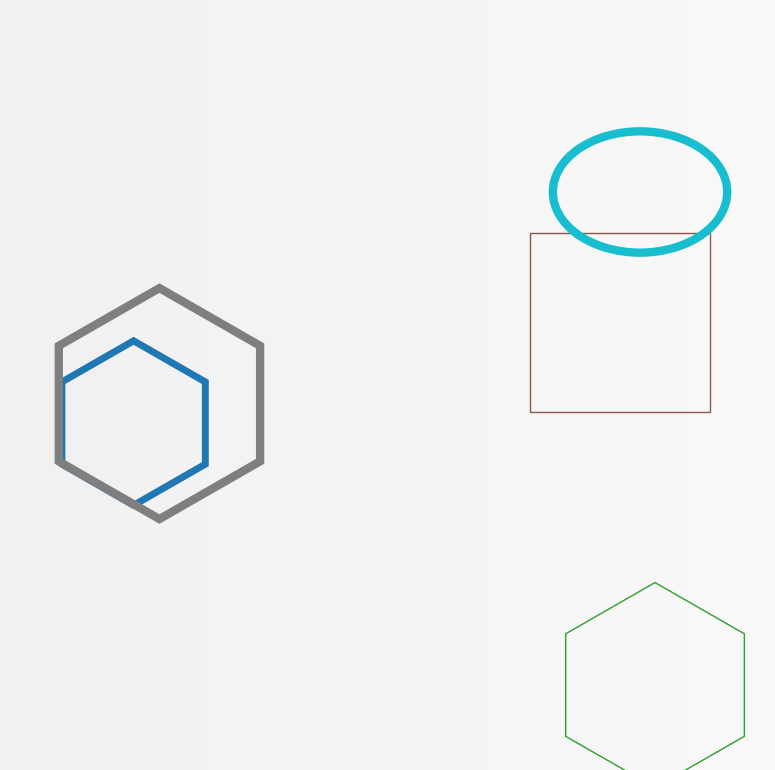[{"shape": "hexagon", "thickness": 2.5, "radius": 0.53, "center": [0.172, 0.451]}, {"shape": "hexagon", "thickness": 0.5, "radius": 0.67, "center": [0.845, 0.11]}, {"shape": "square", "thickness": 0.5, "radius": 0.58, "center": [0.8, 0.581]}, {"shape": "hexagon", "thickness": 3, "radius": 0.75, "center": [0.206, 0.476]}, {"shape": "oval", "thickness": 3, "radius": 0.56, "center": [0.826, 0.751]}]